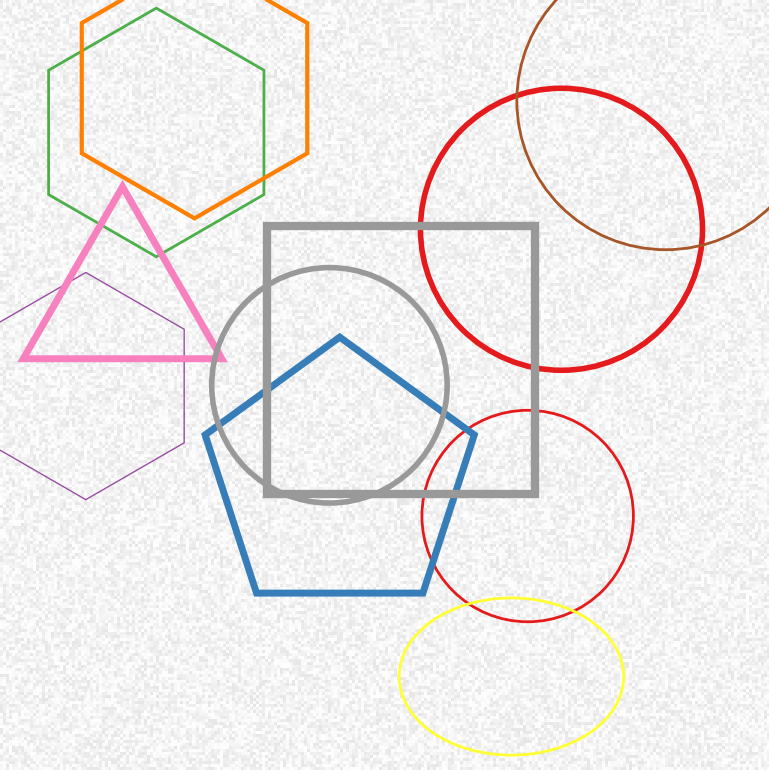[{"shape": "circle", "thickness": 2, "radius": 0.92, "center": [0.729, 0.702]}, {"shape": "circle", "thickness": 1, "radius": 0.69, "center": [0.685, 0.33]}, {"shape": "pentagon", "thickness": 2.5, "radius": 0.92, "center": [0.441, 0.378]}, {"shape": "hexagon", "thickness": 1, "radius": 0.81, "center": [0.203, 0.828]}, {"shape": "hexagon", "thickness": 0.5, "radius": 0.74, "center": [0.111, 0.499]}, {"shape": "hexagon", "thickness": 1.5, "radius": 0.85, "center": [0.253, 0.886]}, {"shape": "oval", "thickness": 1, "radius": 0.73, "center": [0.664, 0.121]}, {"shape": "circle", "thickness": 1, "radius": 0.97, "center": [0.865, 0.869]}, {"shape": "triangle", "thickness": 2.5, "radius": 0.74, "center": [0.159, 0.609]}, {"shape": "square", "thickness": 3, "radius": 0.87, "center": [0.521, 0.532]}, {"shape": "circle", "thickness": 2, "radius": 0.76, "center": [0.428, 0.5]}]